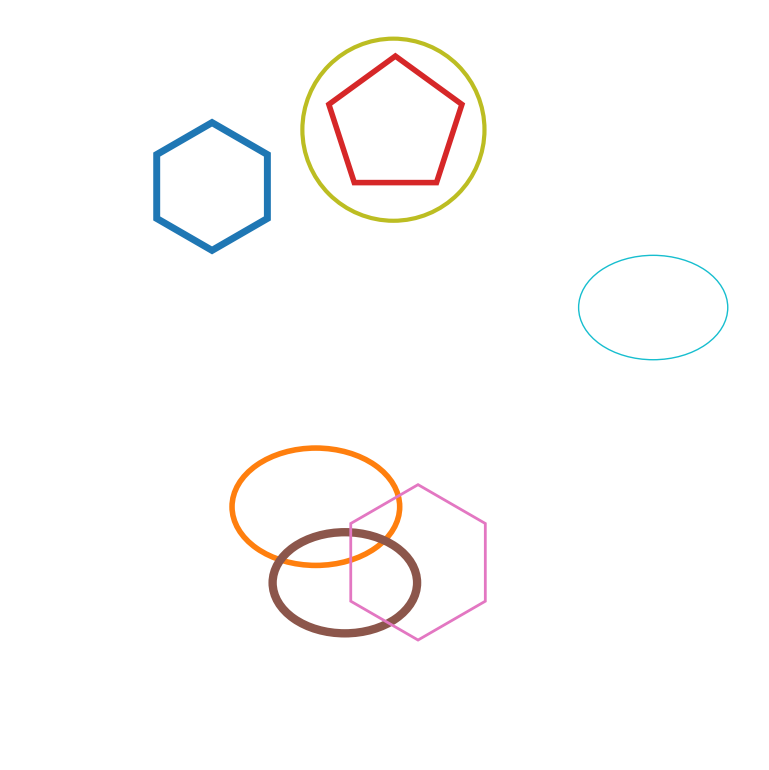[{"shape": "hexagon", "thickness": 2.5, "radius": 0.41, "center": [0.275, 0.758]}, {"shape": "oval", "thickness": 2, "radius": 0.54, "center": [0.41, 0.342]}, {"shape": "pentagon", "thickness": 2, "radius": 0.45, "center": [0.513, 0.836]}, {"shape": "oval", "thickness": 3, "radius": 0.47, "center": [0.448, 0.243]}, {"shape": "hexagon", "thickness": 1, "radius": 0.5, "center": [0.543, 0.27]}, {"shape": "circle", "thickness": 1.5, "radius": 0.59, "center": [0.511, 0.832]}, {"shape": "oval", "thickness": 0.5, "radius": 0.48, "center": [0.848, 0.601]}]